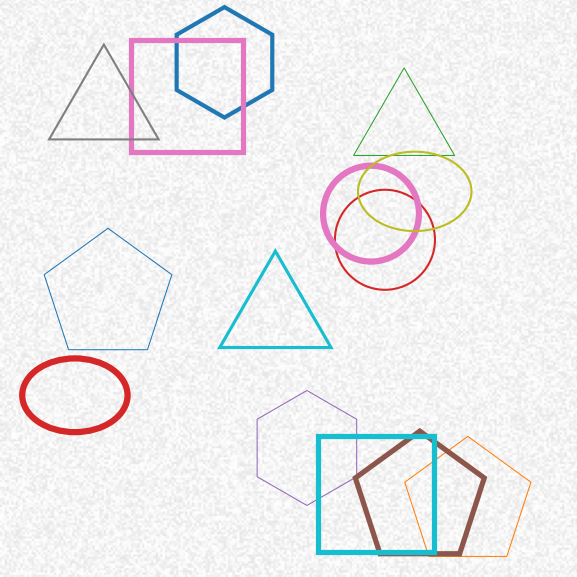[{"shape": "pentagon", "thickness": 0.5, "radius": 0.58, "center": [0.187, 0.488]}, {"shape": "hexagon", "thickness": 2, "radius": 0.48, "center": [0.389, 0.891]}, {"shape": "pentagon", "thickness": 0.5, "radius": 0.57, "center": [0.81, 0.129]}, {"shape": "triangle", "thickness": 0.5, "radius": 0.51, "center": [0.7, 0.78]}, {"shape": "circle", "thickness": 1, "radius": 0.43, "center": [0.667, 0.584]}, {"shape": "oval", "thickness": 3, "radius": 0.46, "center": [0.13, 0.315]}, {"shape": "hexagon", "thickness": 0.5, "radius": 0.5, "center": [0.531, 0.223]}, {"shape": "pentagon", "thickness": 2.5, "radius": 0.59, "center": [0.727, 0.135]}, {"shape": "circle", "thickness": 3, "radius": 0.41, "center": [0.642, 0.629]}, {"shape": "square", "thickness": 2.5, "radius": 0.49, "center": [0.324, 0.833]}, {"shape": "triangle", "thickness": 1, "radius": 0.55, "center": [0.18, 0.812]}, {"shape": "oval", "thickness": 1, "radius": 0.49, "center": [0.718, 0.668]}, {"shape": "triangle", "thickness": 1.5, "radius": 0.56, "center": [0.477, 0.453]}, {"shape": "square", "thickness": 2.5, "radius": 0.5, "center": [0.651, 0.143]}]